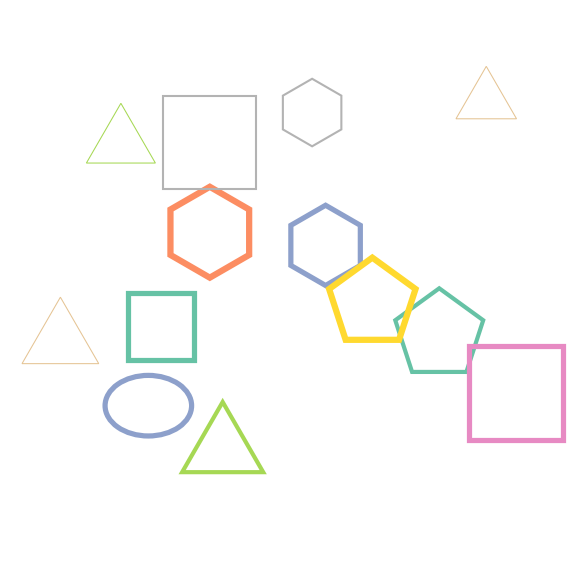[{"shape": "pentagon", "thickness": 2, "radius": 0.4, "center": [0.761, 0.42]}, {"shape": "square", "thickness": 2.5, "radius": 0.29, "center": [0.279, 0.434]}, {"shape": "hexagon", "thickness": 3, "radius": 0.39, "center": [0.363, 0.597]}, {"shape": "hexagon", "thickness": 2.5, "radius": 0.35, "center": [0.564, 0.574]}, {"shape": "oval", "thickness": 2.5, "radius": 0.37, "center": [0.257, 0.297]}, {"shape": "square", "thickness": 2.5, "radius": 0.41, "center": [0.894, 0.319]}, {"shape": "triangle", "thickness": 0.5, "radius": 0.34, "center": [0.209, 0.751]}, {"shape": "triangle", "thickness": 2, "radius": 0.41, "center": [0.386, 0.222]}, {"shape": "pentagon", "thickness": 3, "radius": 0.39, "center": [0.645, 0.474]}, {"shape": "triangle", "thickness": 0.5, "radius": 0.38, "center": [0.105, 0.408]}, {"shape": "triangle", "thickness": 0.5, "radius": 0.3, "center": [0.842, 0.824]}, {"shape": "square", "thickness": 1, "radius": 0.4, "center": [0.363, 0.753]}, {"shape": "hexagon", "thickness": 1, "radius": 0.29, "center": [0.54, 0.804]}]